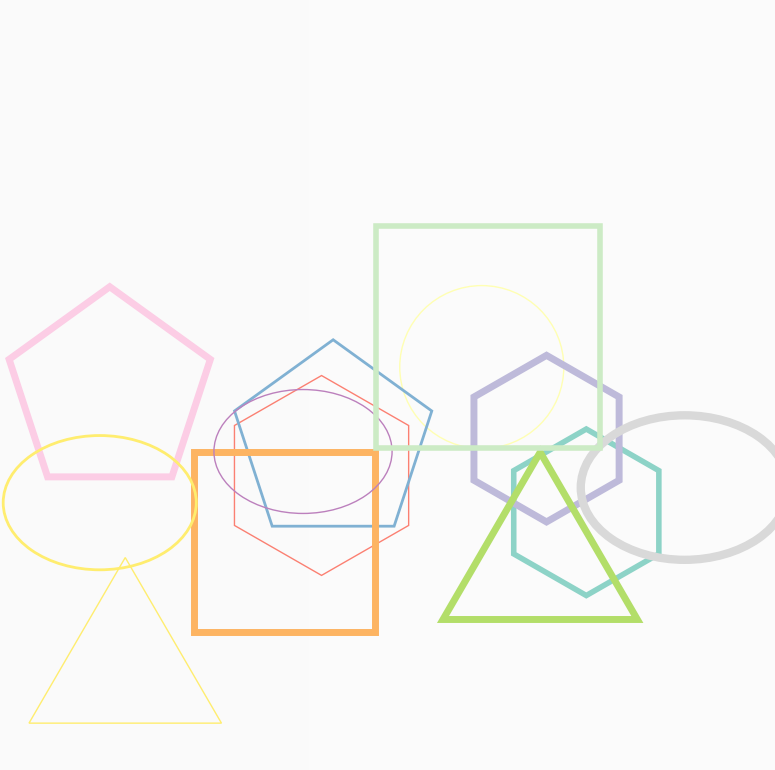[{"shape": "hexagon", "thickness": 2, "radius": 0.54, "center": [0.757, 0.335]}, {"shape": "circle", "thickness": 0.5, "radius": 0.53, "center": [0.622, 0.523]}, {"shape": "hexagon", "thickness": 2.5, "radius": 0.54, "center": [0.705, 0.43]}, {"shape": "hexagon", "thickness": 0.5, "radius": 0.65, "center": [0.415, 0.383]}, {"shape": "pentagon", "thickness": 1, "radius": 0.67, "center": [0.43, 0.425]}, {"shape": "square", "thickness": 2.5, "radius": 0.58, "center": [0.367, 0.296]}, {"shape": "triangle", "thickness": 2.5, "radius": 0.72, "center": [0.697, 0.268]}, {"shape": "pentagon", "thickness": 2.5, "radius": 0.68, "center": [0.142, 0.491]}, {"shape": "oval", "thickness": 3, "radius": 0.67, "center": [0.883, 0.367]}, {"shape": "oval", "thickness": 0.5, "radius": 0.57, "center": [0.391, 0.414]}, {"shape": "square", "thickness": 2, "radius": 0.72, "center": [0.63, 0.562]}, {"shape": "oval", "thickness": 1, "radius": 0.62, "center": [0.129, 0.347]}, {"shape": "triangle", "thickness": 0.5, "radius": 0.72, "center": [0.162, 0.133]}]